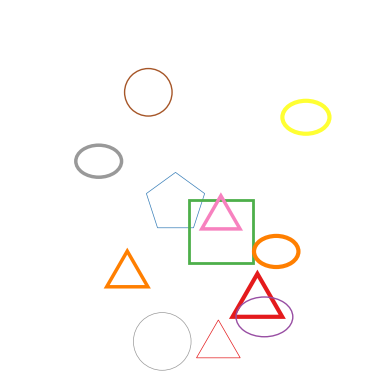[{"shape": "triangle", "thickness": 0.5, "radius": 0.33, "center": [0.567, 0.103]}, {"shape": "triangle", "thickness": 3, "radius": 0.37, "center": [0.669, 0.214]}, {"shape": "pentagon", "thickness": 0.5, "radius": 0.4, "center": [0.456, 0.473]}, {"shape": "square", "thickness": 2, "radius": 0.41, "center": [0.574, 0.398]}, {"shape": "oval", "thickness": 1, "radius": 0.37, "center": [0.687, 0.177]}, {"shape": "oval", "thickness": 3, "radius": 0.29, "center": [0.717, 0.347]}, {"shape": "triangle", "thickness": 2.5, "radius": 0.31, "center": [0.331, 0.286]}, {"shape": "oval", "thickness": 3, "radius": 0.31, "center": [0.795, 0.695]}, {"shape": "circle", "thickness": 1, "radius": 0.31, "center": [0.385, 0.76]}, {"shape": "triangle", "thickness": 2.5, "radius": 0.29, "center": [0.574, 0.434]}, {"shape": "circle", "thickness": 0.5, "radius": 0.37, "center": [0.421, 0.113]}, {"shape": "oval", "thickness": 2.5, "radius": 0.3, "center": [0.256, 0.581]}]